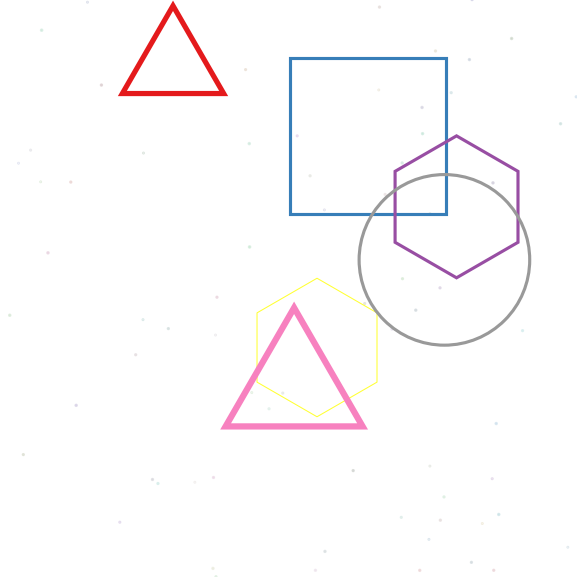[{"shape": "triangle", "thickness": 2.5, "radius": 0.51, "center": [0.3, 0.888]}, {"shape": "square", "thickness": 1.5, "radius": 0.68, "center": [0.638, 0.764]}, {"shape": "hexagon", "thickness": 1.5, "radius": 0.61, "center": [0.791, 0.641]}, {"shape": "hexagon", "thickness": 0.5, "radius": 0.6, "center": [0.549, 0.397]}, {"shape": "triangle", "thickness": 3, "radius": 0.68, "center": [0.509, 0.329]}, {"shape": "circle", "thickness": 1.5, "radius": 0.74, "center": [0.77, 0.549]}]